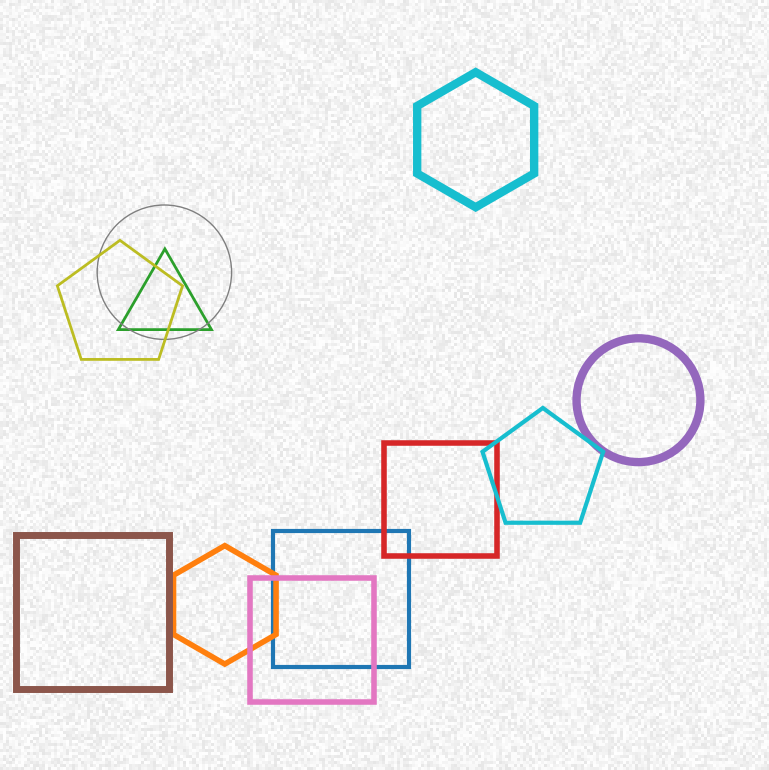[{"shape": "square", "thickness": 1.5, "radius": 0.44, "center": [0.443, 0.223]}, {"shape": "hexagon", "thickness": 2, "radius": 0.38, "center": [0.292, 0.214]}, {"shape": "triangle", "thickness": 1, "radius": 0.35, "center": [0.214, 0.607]}, {"shape": "square", "thickness": 2, "radius": 0.37, "center": [0.572, 0.351]}, {"shape": "circle", "thickness": 3, "radius": 0.4, "center": [0.829, 0.48]}, {"shape": "square", "thickness": 2.5, "radius": 0.5, "center": [0.12, 0.205]}, {"shape": "square", "thickness": 2, "radius": 0.4, "center": [0.405, 0.169]}, {"shape": "circle", "thickness": 0.5, "radius": 0.44, "center": [0.213, 0.646]}, {"shape": "pentagon", "thickness": 1, "radius": 0.43, "center": [0.156, 0.602]}, {"shape": "pentagon", "thickness": 1.5, "radius": 0.41, "center": [0.705, 0.388]}, {"shape": "hexagon", "thickness": 3, "radius": 0.44, "center": [0.618, 0.819]}]